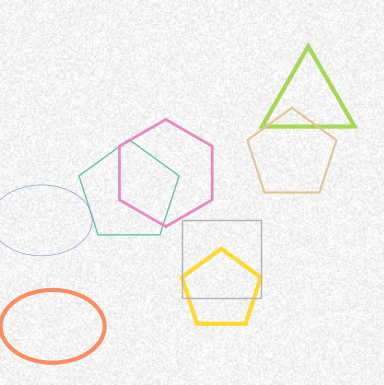[{"shape": "pentagon", "thickness": 1, "radius": 0.68, "center": [0.335, 0.501]}, {"shape": "oval", "thickness": 3, "radius": 0.68, "center": [0.137, 0.152]}, {"shape": "oval", "thickness": 0.5, "radius": 0.66, "center": [0.108, 0.428]}, {"shape": "hexagon", "thickness": 2, "radius": 0.7, "center": [0.431, 0.551]}, {"shape": "triangle", "thickness": 3, "radius": 0.69, "center": [0.801, 0.741]}, {"shape": "pentagon", "thickness": 3, "radius": 0.54, "center": [0.575, 0.246]}, {"shape": "pentagon", "thickness": 1.5, "radius": 0.61, "center": [0.758, 0.598]}, {"shape": "square", "thickness": 1, "radius": 0.51, "center": [0.576, 0.328]}]